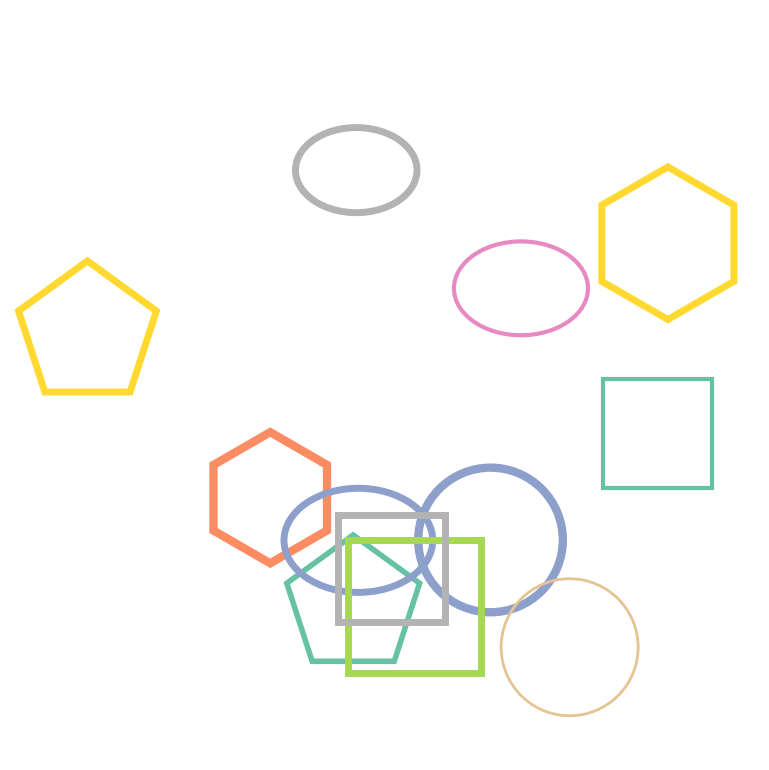[{"shape": "pentagon", "thickness": 2, "radius": 0.45, "center": [0.459, 0.215]}, {"shape": "square", "thickness": 1.5, "radius": 0.35, "center": [0.853, 0.437]}, {"shape": "hexagon", "thickness": 3, "radius": 0.43, "center": [0.351, 0.354]}, {"shape": "circle", "thickness": 3, "radius": 0.47, "center": [0.637, 0.299]}, {"shape": "oval", "thickness": 2.5, "radius": 0.48, "center": [0.465, 0.298]}, {"shape": "oval", "thickness": 1.5, "radius": 0.44, "center": [0.677, 0.626]}, {"shape": "square", "thickness": 2.5, "radius": 0.43, "center": [0.538, 0.212]}, {"shape": "pentagon", "thickness": 2.5, "radius": 0.47, "center": [0.114, 0.567]}, {"shape": "hexagon", "thickness": 2.5, "radius": 0.5, "center": [0.867, 0.684]}, {"shape": "circle", "thickness": 1, "radius": 0.44, "center": [0.74, 0.159]}, {"shape": "square", "thickness": 2.5, "radius": 0.35, "center": [0.509, 0.262]}, {"shape": "oval", "thickness": 2.5, "radius": 0.39, "center": [0.463, 0.779]}]